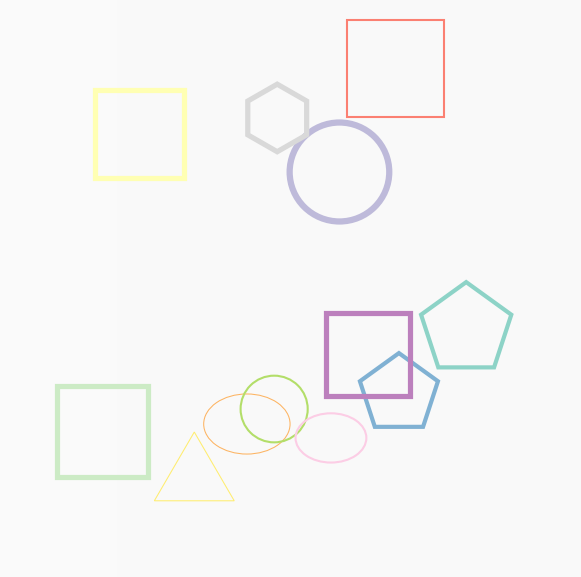[{"shape": "pentagon", "thickness": 2, "radius": 0.41, "center": [0.802, 0.429]}, {"shape": "square", "thickness": 2.5, "radius": 0.38, "center": [0.241, 0.767]}, {"shape": "circle", "thickness": 3, "radius": 0.43, "center": [0.584, 0.701]}, {"shape": "square", "thickness": 1, "radius": 0.42, "center": [0.681, 0.88]}, {"shape": "pentagon", "thickness": 2, "radius": 0.35, "center": [0.686, 0.317]}, {"shape": "oval", "thickness": 0.5, "radius": 0.37, "center": [0.425, 0.265]}, {"shape": "circle", "thickness": 1, "radius": 0.29, "center": [0.472, 0.291]}, {"shape": "oval", "thickness": 1, "radius": 0.3, "center": [0.569, 0.241]}, {"shape": "hexagon", "thickness": 2.5, "radius": 0.29, "center": [0.477, 0.795]}, {"shape": "square", "thickness": 2.5, "radius": 0.36, "center": [0.633, 0.385]}, {"shape": "square", "thickness": 2.5, "radius": 0.39, "center": [0.176, 0.252]}, {"shape": "triangle", "thickness": 0.5, "radius": 0.4, "center": [0.334, 0.172]}]